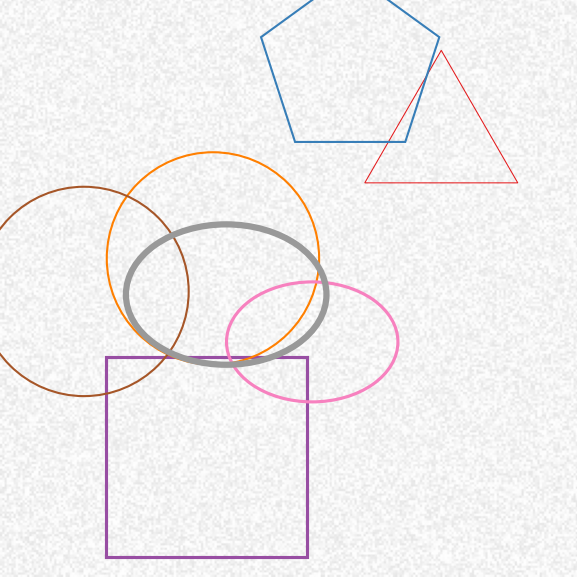[{"shape": "triangle", "thickness": 0.5, "radius": 0.76, "center": [0.764, 0.759]}, {"shape": "pentagon", "thickness": 1, "radius": 0.81, "center": [0.606, 0.885]}, {"shape": "square", "thickness": 1.5, "radius": 0.87, "center": [0.358, 0.208]}, {"shape": "circle", "thickness": 1, "radius": 0.92, "center": [0.369, 0.552]}, {"shape": "circle", "thickness": 1, "radius": 0.91, "center": [0.145, 0.494]}, {"shape": "oval", "thickness": 1.5, "radius": 0.74, "center": [0.541, 0.407]}, {"shape": "oval", "thickness": 3, "radius": 0.87, "center": [0.392, 0.489]}]